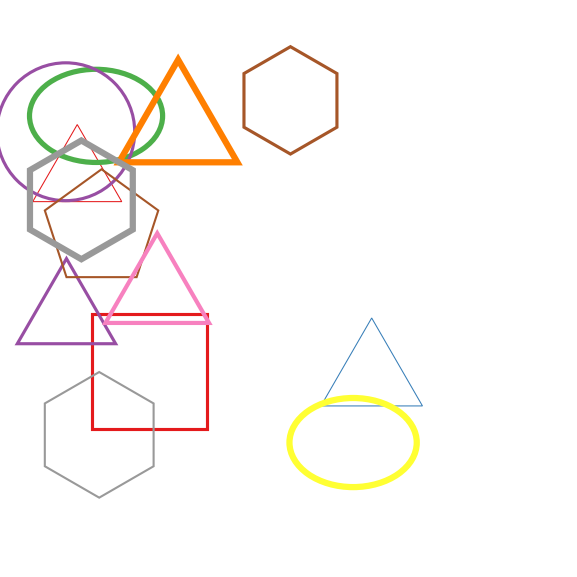[{"shape": "triangle", "thickness": 0.5, "radius": 0.44, "center": [0.134, 0.694]}, {"shape": "square", "thickness": 1.5, "radius": 0.5, "center": [0.259, 0.356]}, {"shape": "triangle", "thickness": 0.5, "radius": 0.51, "center": [0.644, 0.347]}, {"shape": "oval", "thickness": 2.5, "radius": 0.58, "center": [0.166, 0.798]}, {"shape": "triangle", "thickness": 1.5, "radius": 0.49, "center": [0.115, 0.453]}, {"shape": "circle", "thickness": 1.5, "radius": 0.6, "center": [0.114, 0.771]}, {"shape": "triangle", "thickness": 3, "radius": 0.59, "center": [0.308, 0.777]}, {"shape": "oval", "thickness": 3, "radius": 0.55, "center": [0.611, 0.233]}, {"shape": "pentagon", "thickness": 1, "radius": 0.52, "center": [0.176, 0.603]}, {"shape": "hexagon", "thickness": 1.5, "radius": 0.46, "center": [0.503, 0.825]}, {"shape": "triangle", "thickness": 2, "radius": 0.52, "center": [0.272, 0.492]}, {"shape": "hexagon", "thickness": 3, "radius": 0.51, "center": [0.141, 0.653]}, {"shape": "hexagon", "thickness": 1, "radius": 0.54, "center": [0.172, 0.246]}]